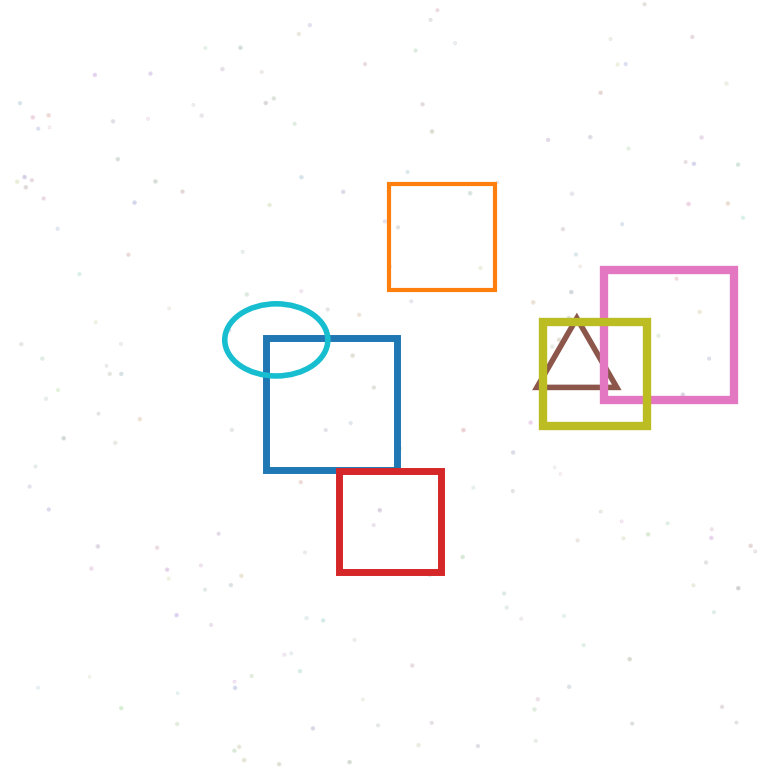[{"shape": "square", "thickness": 2.5, "radius": 0.43, "center": [0.43, 0.475]}, {"shape": "square", "thickness": 1.5, "radius": 0.34, "center": [0.574, 0.692]}, {"shape": "square", "thickness": 2.5, "radius": 0.33, "center": [0.507, 0.323]}, {"shape": "triangle", "thickness": 2, "radius": 0.3, "center": [0.749, 0.527]}, {"shape": "square", "thickness": 3, "radius": 0.42, "center": [0.869, 0.565]}, {"shape": "square", "thickness": 3, "radius": 0.34, "center": [0.773, 0.515]}, {"shape": "oval", "thickness": 2, "radius": 0.33, "center": [0.359, 0.559]}]